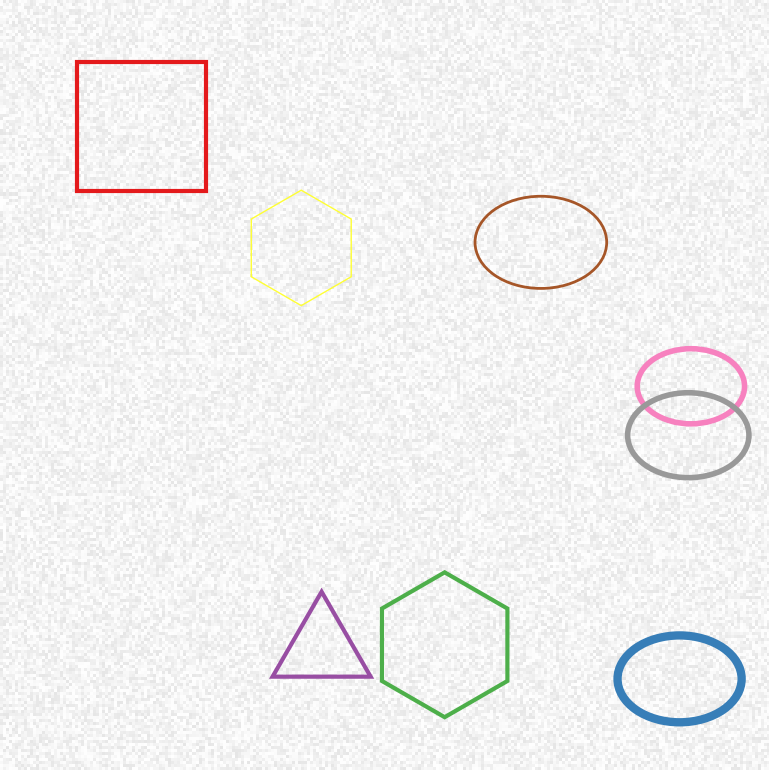[{"shape": "square", "thickness": 1.5, "radius": 0.42, "center": [0.184, 0.835]}, {"shape": "oval", "thickness": 3, "radius": 0.4, "center": [0.883, 0.118]}, {"shape": "hexagon", "thickness": 1.5, "radius": 0.47, "center": [0.578, 0.163]}, {"shape": "triangle", "thickness": 1.5, "radius": 0.37, "center": [0.418, 0.158]}, {"shape": "hexagon", "thickness": 0.5, "radius": 0.37, "center": [0.391, 0.678]}, {"shape": "oval", "thickness": 1, "radius": 0.43, "center": [0.702, 0.685]}, {"shape": "oval", "thickness": 2, "radius": 0.35, "center": [0.897, 0.498]}, {"shape": "oval", "thickness": 2, "radius": 0.39, "center": [0.894, 0.435]}]